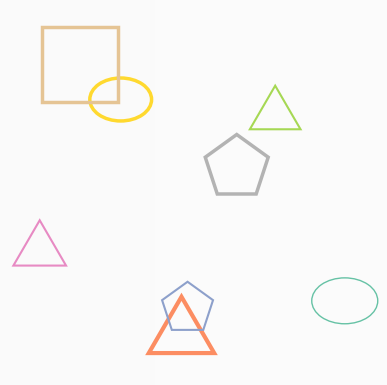[{"shape": "oval", "thickness": 1, "radius": 0.43, "center": [0.89, 0.219]}, {"shape": "triangle", "thickness": 3, "radius": 0.49, "center": [0.468, 0.132]}, {"shape": "pentagon", "thickness": 1.5, "radius": 0.35, "center": [0.484, 0.199]}, {"shape": "triangle", "thickness": 1.5, "radius": 0.39, "center": [0.102, 0.349]}, {"shape": "triangle", "thickness": 1.5, "radius": 0.38, "center": [0.71, 0.702]}, {"shape": "oval", "thickness": 2.5, "radius": 0.4, "center": [0.311, 0.742]}, {"shape": "square", "thickness": 2.5, "radius": 0.49, "center": [0.206, 0.832]}, {"shape": "pentagon", "thickness": 2.5, "radius": 0.43, "center": [0.611, 0.565]}]